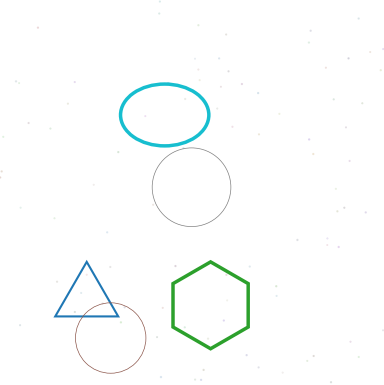[{"shape": "triangle", "thickness": 1.5, "radius": 0.47, "center": [0.225, 0.225]}, {"shape": "hexagon", "thickness": 2.5, "radius": 0.56, "center": [0.547, 0.207]}, {"shape": "circle", "thickness": 0.5, "radius": 0.46, "center": [0.288, 0.122]}, {"shape": "circle", "thickness": 0.5, "radius": 0.51, "center": [0.497, 0.514]}, {"shape": "oval", "thickness": 2.5, "radius": 0.57, "center": [0.428, 0.701]}]